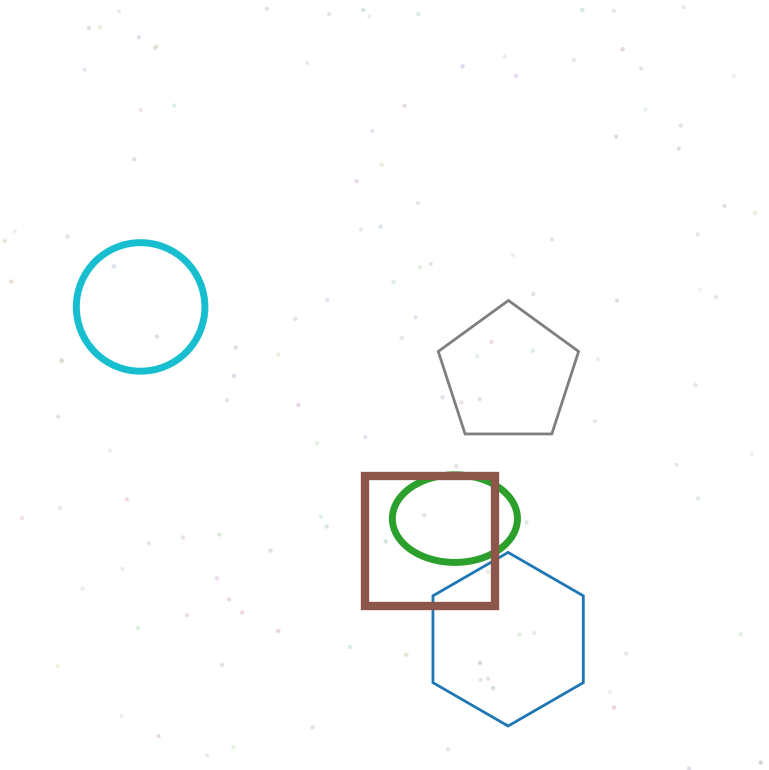[{"shape": "hexagon", "thickness": 1, "radius": 0.56, "center": [0.66, 0.17]}, {"shape": "oval", "thickness": 2.5, "radius": 0.41, "center": [0.591, 0.326]}, {"shape": "square", "thickness": 3, "radius": 0.42, "center": [0.559, 0.297]}, {"shape": "pentagon", "thickness": 1, "radius": 0.48, "center": [0.66, 0.514]}, {"shape": "circle", "thickness": 2.5, "radius": 0.42, "center": [0.183, 0.601]}]